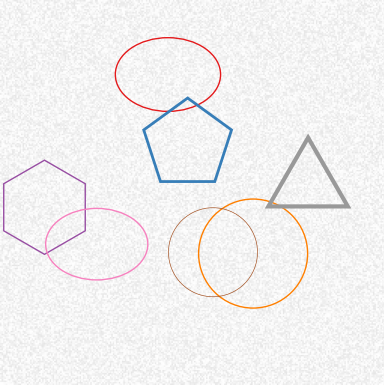[{"shape": "oval", "thickness": 1, "radius": 0.68, "center": [0.436, 0.806]}, {"shape": "pentagon", "thickness": 2, "radius": 0.6, "center": [0.487, 0.625]}, {"shape": "hexagon", "thickness": 1, "radius": 0.61, "center": [0.116, 0.462]}, {"shape": "circle", "thickness": 1, "radius": 0.71, "center": [0.657, 0.341]}, {"shape": "circle", "thickness": 0.5, "radius": 0.58, "center": [0.553, 0.345]}, {"shape": "oval", "thickness": 1, "radius": 0.66, "center": [0.251, 0.366]}, {"shape": "triangle", "thickness": 3, "radius": 0.6, "center": [0.8, 0.523]}]